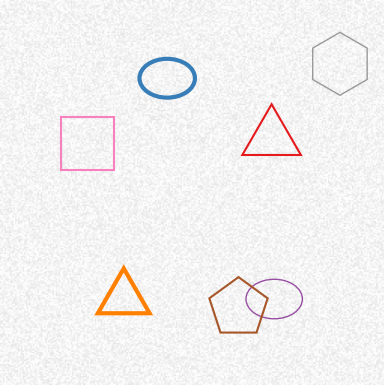[{"shape": "triangle", "thickness": 1.5, "radius": 0.44, "center": [0.706, 0.641]}, {"shape": "oval", "thickness": 3, "radius": 0.36, "center": [0.434, 0.797]}, {"shape": "oval", "thickness": 1, "radius": 0.37, "center": [0.712, 0.223]}, {"shape": "triangle", "thickness": 3, "radius": 0.39, "center": [0.321, 0.225]}, {"shape": "pentagon", "thickness": 1.5, "radius": 0.4, "center": [0.619, 0.201]}, {"shape": "square", "thickness": 1.5, "radius": 0.34, "center": [0.228, 0.628]}, {"shape": "hexagon", "thickness": 1, "radius": 0.41, "center": [0.883, 0.834]}]